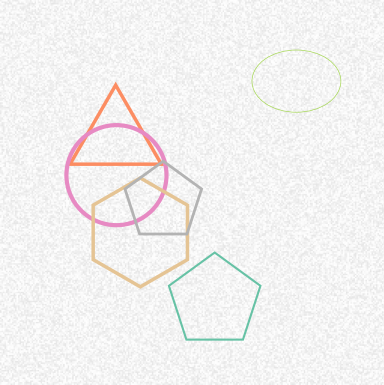[{"shape": "pentagon", "thickness": 1.5, "radius": 0.62, "center": [0.558, 0.219]}, {"shape": "triangle", "thickness": 2.5, "radius": 0.68, "center": [0.3, 0.642]}, {"shape": "circle", "thickness": 3, "radius": 0.65, "center": [0.302, 0.545]}, {"shape": "oval", "thickness": 0.5, "radius": 0.58, "center": [0.77, 0.789]}, {"shape": "hexagon", "thickness": 2.5, "radius": 0.71, "center": [0.364, 0.396]}, {"shape": "pentagon", "thickness": 2, "radius": 0.52, "center": [0.424, 0.477]}]